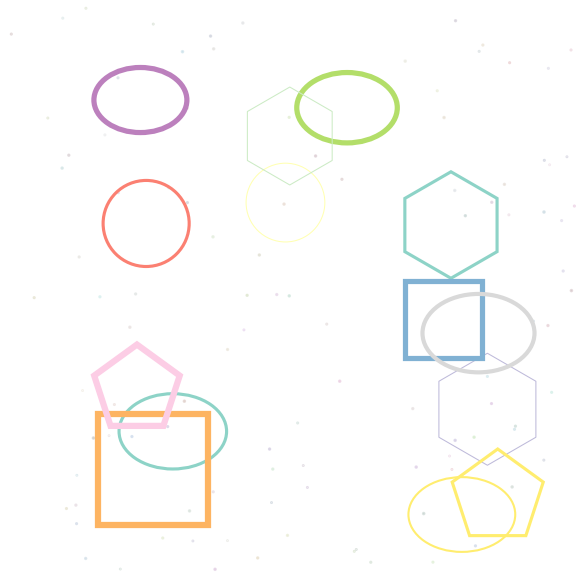[{"shape": "hexagon", "thickness": 1.5, "radius": 0.46, "center": [0.781, 0.609]}, {"shape": "oval", "thickness": 1.5, "radius": 0.47, "center": [0.299, 0.252]}, {"shape": "circle", "thickness": 0.5, "radius": 0.34, "center": [0.494, 0.648]}, {"shape": "hexagon", "thickness": 0.5, "radius": 0.48, "center": [0.844, 0.29]}, {"shape": "circle", "thickness": 1.5, "radius": 0.37, "center": [0.253, 0.612]}, {"shape": "square", "thickness": 2.5, "radius": 0.33, "center": [0.768, 0.446]}, {"shape": "square", "thickness": 3, "radius": 0.48, "center": [0.265, 0.186]}, {"shape": "oval", "thickness": 2.5, "radius": 0.44, "center": [0.601, 0.813]}, {"shape": "pentagon", "thickness": 3, "radius": 0.39, "center": [0.237, 0.325]}, {"shape": "oval", "thickness": 2, "radius": 0.48, "center": [0.829, 0.422]}, {"shape": "oval", "thickness": 2.5, "radius": 0.4, "center": [0.243, 0.826]}, {"shape": "hexagon", "thickness": 0.5, "radius": 0.42, "center": [0.502, 0.764]}, {"shape": "pentagon", "thickness": 1.5, "radius": 0.41, "center": [0.862, 0.139]}, {"shape": "oval", "thickness": 1, "radius": 0.46, "center": [0.8, 0.108]}]